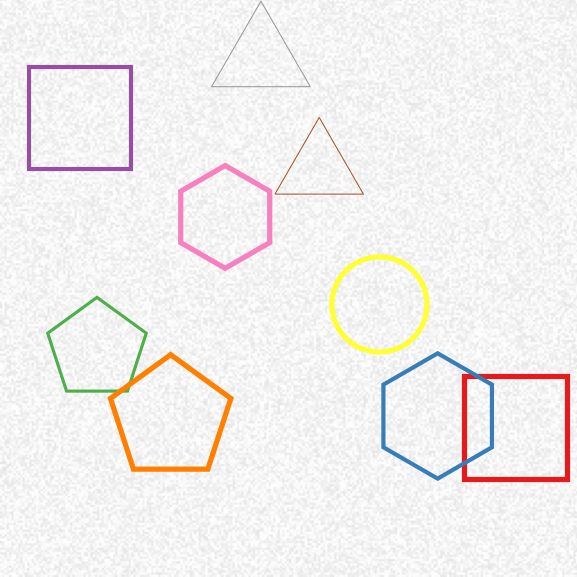[{"shape": "square", "thickness": 2.5, "radius": 0.45, "center": [0.893, 0.259]}, {"shape": "hexagon", "thickness": 2, "radius": 0.54, "center": [0.758, 0.279]}, {"shape": "pentagon", "thickness": 1.5, "radius": 0.45, "center": [0.168, 0.394]}, {"shape": "square", "thickness": 2, "radius": 0.44, "center": [0.138, 0.795]}, {"shape": "pentagon", "thickness": 2.5, "radius": 0.55, "center": [0.296, 0.275]}, {"shape": "circle", "thickness": 2.5, "radius": 0.41, "center": [0.657, 0.472]}, {"shape": "triangle", "thickness": 0.5, "radius": 0.44, "center": [0.553, 0.707]}, {"shape": "hexagon", "thickness": 2.5, "radius": 0.44, "center": [0.39, 0.624]}, {"shape": "triangle", "thickness": 0.5, "radius": 0.49, "center": [0.452, 0.898]}]